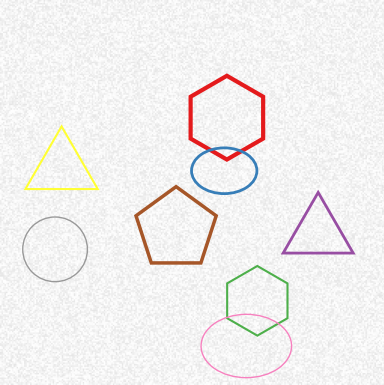[{"shape": "hexagon", "thickness": 3, "radius": 0.54, "center": [0.589, 0.694]}, {"shape": "oval", "thickness": 2, "radius": 0.42, "center": [0.582, 0.556]}, {"shape": "hexagon", "thickness": 1.5, "radius": 0.45, "center": [0.668, 0.219]}, {"shape": "triangle", "thickness": 2, "radius": 0.53, "center": [0.826, 0.395]}, {"shape": "triangle", "thickness": 1.5, "radius": 0.54, "center": [0.16, 0.563]}, {"shape": "pentagon", "thickness": 2.5, "radius": 0.55, "center": [0.457, 0.406]}, {"shape": "oval", "thickness": 1, "radius": 0.59, "center": [0.64, 0.101]}, {"shape": "circle", "thickness": 1, "radius": 0.42, "center": [0.143, 0.352]}]